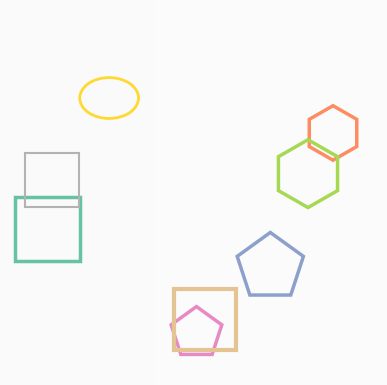[{"shape": "square", "thickness": 2.5, "radius": 0.42, "center": [0.122, 0.406]}, {"shape": "hexagon", "thickness": 2.5, "radius": 0.35, "center": [0.859, 0.655]}, {"shape": "pentagon", "thickness": 2.5, "radius": 0.45, "center": [0.698, 0.306]}, {"shape": "pentagon", "thickness": 2.5, "radius": 0.34, "center": [0.507, 0.135]}, {"shape": "hexagon", "thickness": 2.5, "radius": 0.44, "center": [0.795, 0.549]}, {"shape": "oval", "thickness": 2, "radius": 0.38, "center": [0.282, 0.745]}, {"shape": "square", "thickness": 3, "radius": 0.39, "center": [0.529, 0.17]}, {"shape": "square", "thickness": 1.5, "radius": 0.35, "center": [0.133, 0.532]}]